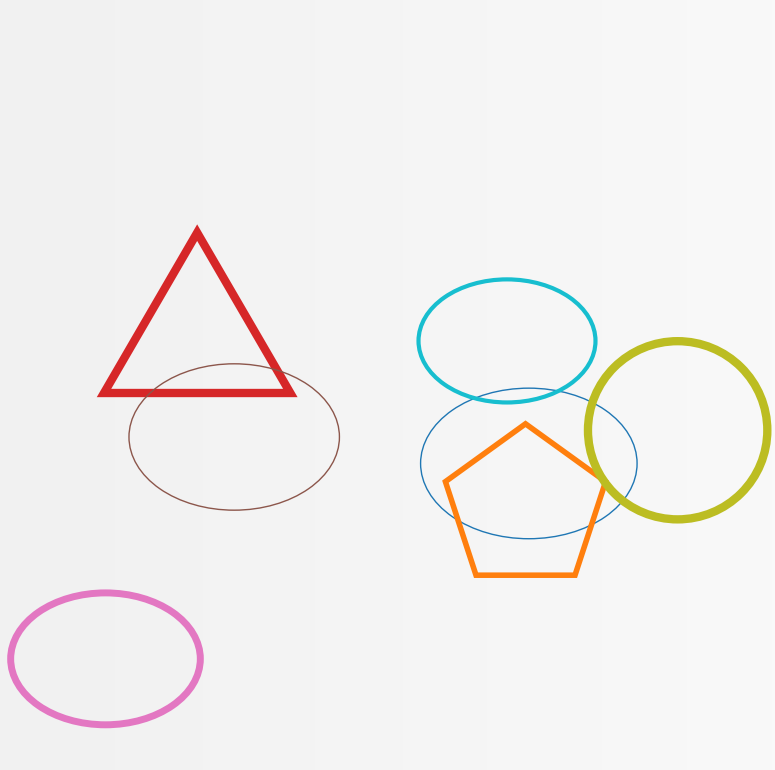[{"shape": "oval", "thickness": 0.5, "radius": 0.7, "center": [0.682, 0.398]}, {"shape": "pentagon", "thickness": 2, "radius": 0.54, "center": [0.678, 0.341]}, {"shape": "triangle", "thickness": 3, "radius": 0.69, "center": [0.254, 0.559]}, {"shape": "oval", "thickness": 0.5, "radius": 0.68, "center": [0.302, 0.432]}, {"shape": "oval", "thickness": 2.5, "radius": 0.61, "center": [0.136, 0.144]}, {"shape": "circle", "thickness": 3, "radius": 0.58, "center": [0.874, 0.441]}, {"shape": "oval", "thickness": 1.5, "radius": 0.57, "center": [0.654, 0.557]}]